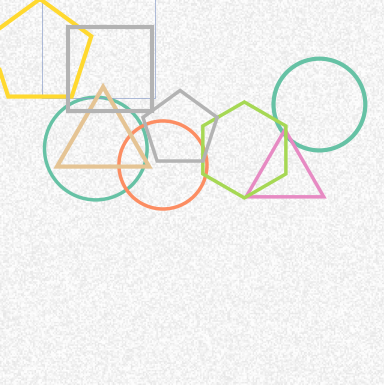[{"shape": "circle", "thickness": 2.5, "radius": 0.67, "center": [0.249, 0.614]}, {"shape": "circle", "thickness": 3, "radius": 0.6, "center": [0.83, 0.728]}, {"shape": "circle", "thickness": 2.5, "radius": 0.57, "center": [0.423, 0.571]}, {"shape": "square", "thickness": 0.5, "radius": 0.73, "center": [0.257, 0.892]}, {"shape": "triangle", "thickness": 2.5, "radius": 0.58, "center": [0.74, 0.547]}, {"shape": "hexagon", "thickness": 2.5, "radius": 0.62, "center": [0.635, 0.611]}, {"shape": "pentagon", "thickness": 3, "radius": 0.7, "center": [0.104, 0.863]}, {"shape": "triangle", "thickness": 3, "radius": 0.69, "center": [0.268, 0.636]}, {"shape": "square", "thickness": 3, "radius": 0.55, "center": [0.286, 0.821]}, {"shape": "pentagon", "thickness": 2.5, "radius": 0.51, "center": [0.468, 0.664]}]